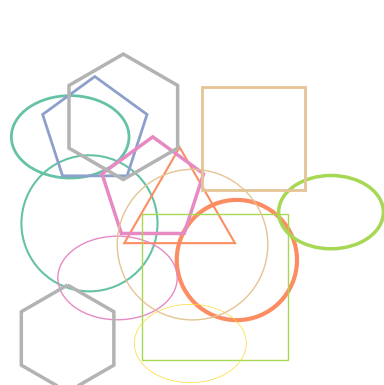[{"shape": "circle", "thickness": 1.5, "radius": 0.88, "center": [0.232, 0.42]}, {"shape": "oval", "thickness": 2, "radius": 0.76, "center": [0.182, 0.645]}, {"shape": "circle", "thickness": 3, "radius": 0.78, "center": [0.615, 0.325]}, {"shape": "triangle", "thickness": 1.5, "radius": 0.83, "center": [0.467, 0.451]}, {"shape": "pentagon", "thickness": 2, "radius": 0.71, "center": [0.246, 0.659]}, {"shape": "pentagon", "thickness": 2.5, "radius": 0.69, "center": [0.397, 0.506]}, {"shape": "oval", "thickness": 1, "radius": 0.78, "center": [0.305, 0.278]}, {"shape": "oval", "thickness": 2.5, "radius": 0.68, "center": [0.86, 0.449]}, {"shape": "square", "thickness": 1, "radius": 0.95, "center": [0.559, 0.254]}, {"shape": "oval", "thickness": 0.5, "radius": 0.73, "center": [0.494, 0.108]}, {"shape": "square", "thickness": 2, "radius": 0.67, "center": [0.658, 0.641]}, {"shape": "circle", "thickness": 1, "radius": 0.98, "center": [0.5, 0.365]}, {"shape": "hexagon", "thickness": 2.5, "radius": 0.81, "center": [0.32, 0.697]}, {"shape": "hexagon", "thickness": 2.5, "radius": 0.69, "center": [0.176, 0.121]}]